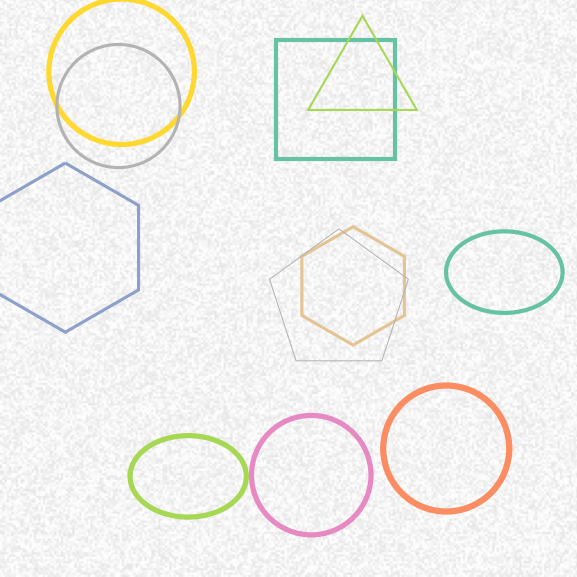[{"shape": "square", "thickness": 2, "radius": 0.52, "center": [0.581, 0.826]}, {"shape": "oval", "thickness": 2, "radius": 0.5, "center": [0.873, 0.528]}, {"shape": "circle", "thickness": 3, "radius": 0.55, "center": [0.773, 0.222]}, {"shape": "hexagon", "thickness": 1.5, "radius": 0.73, "center": [0.113, 0.57]}, {"shape": "circle", "thickness": 2.5, "radius": 0.52, "center": [0.539, 0.176]}, {"shape": "triangle", "thickness": 1, "radius": 0.54, "center": [0.628, 0.863]}, {"shape": "oval", "thickness": 2.5, "radius": 0.5, "center": [0.326, 0.174]}, {"shape": "circle", "thickness": 2.5, "radius": 0.63, "center": [0.211, 0.875]}, {"shape": "hexagon", "thickness": 1.5, "radius": 0.51, "center": [0.611, 0.504]}, {"shape": "pentagon", "thickness": 0.5, "radius": 0.63, "center": [0.587, 0.477]}, {"shape": "circle", "thickness": 1.5, "radius": 0.53, "center": [0.205, 0.816]}]